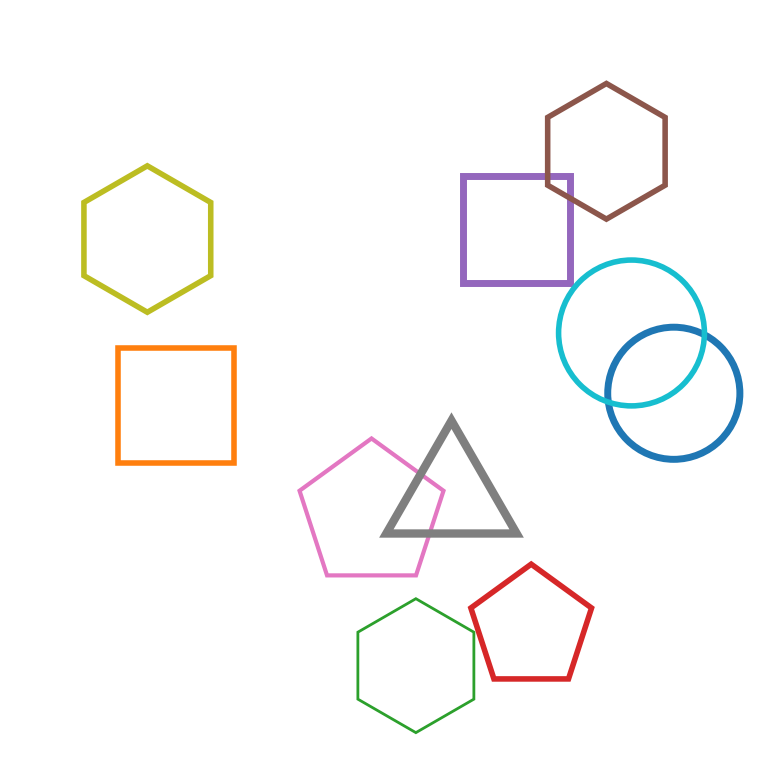[{"shape": "circle", "thickness": 2.5, "radius": 0.43, "center": [0.875, 0.489]}, {"shape": "square", "thickness": 2, "radius": 0.38, "center": [0.228, 0.473]}, {"shape": "hexagon", "thickness": 1, "radius": 0.43, "center": [0.54, 0.135]}, {"shape": "pentagon", "thickness": 2, "radius": 0.41, "center": [0.69, 0.185]}, {"shape": "square", "thickness": 2.5, "radius": 0.35, "center": [0.67, 0.702]}, {"shape": "hexagon", "thickness": 2, "radius": 0.44, "center": [0.788, 0.803]}, {"shape": "pentagon", "thickness": 1.5, "radius": 0.49, "center": [0.482, 0.332]}, {"shape": "triangle", "thickness": 3, "radius": 0.49, "center": [0.586, 0.356]}, {"shape": "hexagon", "thickness": 2, "radius": 0.48, "center": [0.191, 0.69]}, {"shape": "circle", "thickness": 2, "radius": 0.47, "center": [0.82, 0.568]}]